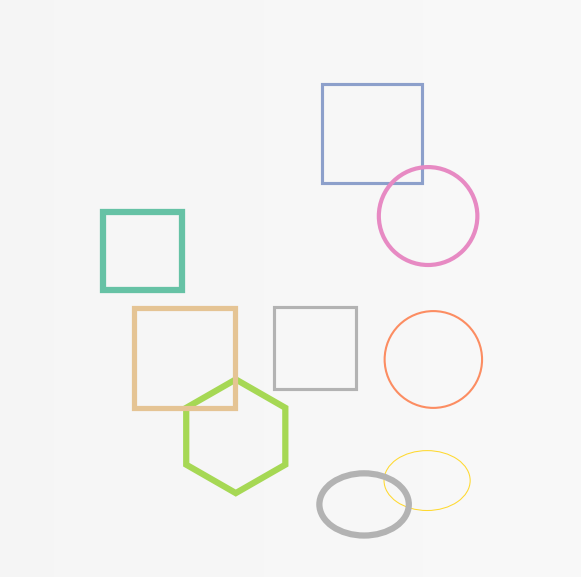[{"shape": "square", "thickness": 3, "radius": 0.34, "center": [0.246, 0.564]}, {"shape": "circle", "thickness": 1, "radius": 0.42, "center": [0.746, 0.377]}, {"shape": "square", "thickness": 1.5, "radius": 0.43, "center": [0.64, 0.768]}, {"shape": "circle", "thickness": 2, "radius": 0.42, "center": [0.737, 0.625]}, {"shape": "hexagon", "thickness": 3, "radius": 0.49, "center": [0.406, 0.244]}, {"shape": "oval", "thickness": 0.5, "radius": 0.37, "center": [0.735, 0.167]}, {"shape": "square", "thickness": 2.5, "radius": 0.44, "center": [0.317, 0.379]}, {"shape": "oval", "thickness": 3, "radius": 0.38, "center": [0.626, 0.126]}, {"shape": "square", "thickness": 1.5, "radius": 0.35, "center": [0.541, 0.396]}]